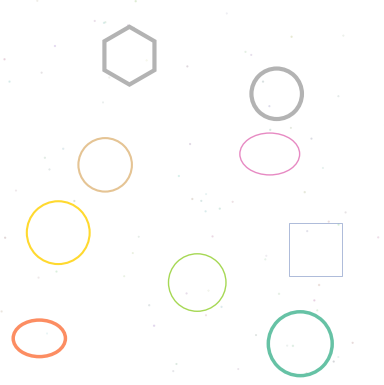[{"shape": "circle", "thickness": 2.5, "radius": 0.41, "center": [0.78, 0.107]}, {"shape": "oval", "thickness": 2.5, "radius": 0.34, "center": [0.102, 0.121]}, {"shape": "square", "thickness": 0.5, "radius": 0.35, "center": [0.82, 0.352]}, {"shape": "oval", "thickness": 1, "radius": 0.39, "center": [0.701, 0.6]}, {"shape": "circle", "thickness": 1, "radius": 0.37, "center": [0.512, 0.266]}, {"shape": "circle", "thickness": 1.5, "radius": 0.41, "center": [0.151, 0.396]}, {"shape": "circle", "thickness": 1.5, "radius": 0.35, "center": [0.273, 0.572]}, {"shape": "hexagon", "thickness": 3, "radius": 0.38, "center": [0.336, 0.855]}, {"shape": "circle", "thickness": 3, "radius": 0.33, "center": [0.719, 0.756]}]